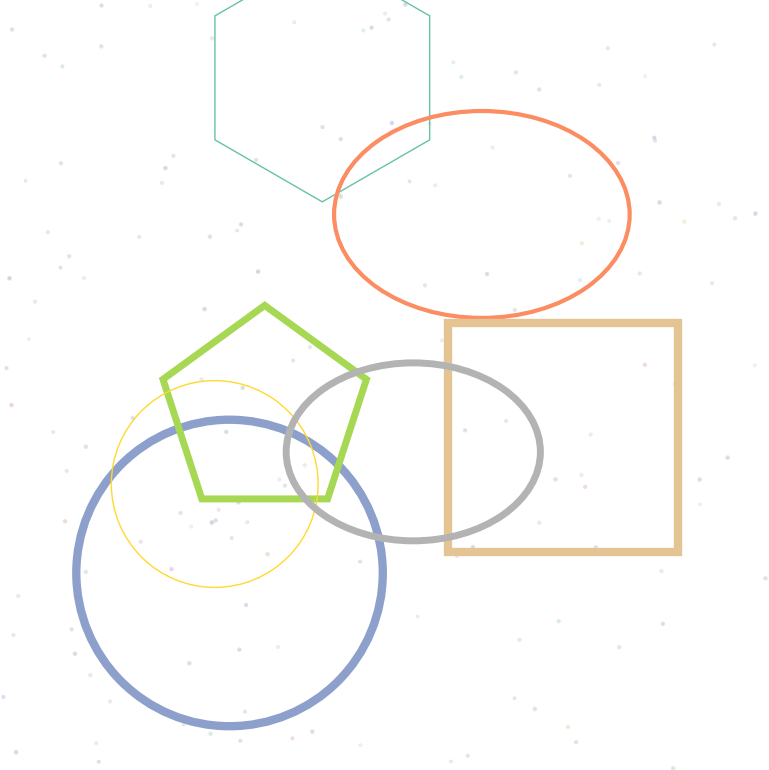[{"shape": "hexagon", "thickness": 0.5, "radius": 0.81, "center": [0.419, 0.899]}, {"shape": "oval", "thickness": 1.5, "radius": 0.96, "center": [0.626, 0.721]}, {"shape": "circle", "thickness": 3, "radius": 1.0, "center": [0.298, 0.256]}, {"shape": "pentagon", "thickness": 2.5, "radius": 0.69, "center": [0.344, 0.464]}, {"shape": "circle", "thickness": 0.5, "radius": 0.67, "center": [0.279, 0.371]}, {"shape": "square", "thickness": 3, "radius": 0.75, "center": [0.732, 0.432]}, {"shape": "oval", "thickness": 2.5, "radius": 0.83, "center": [0.537, 0.413]}]